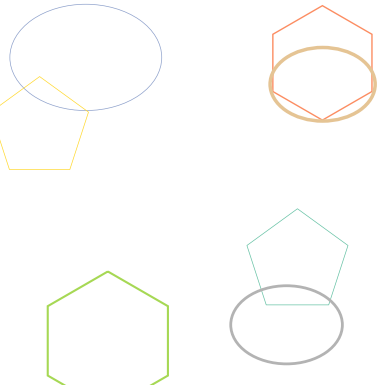[{"shape": "pentagon", "thickness": 0.5, "radius": 0.69, "center": [0.773, 0.32]}, {"shape": "hexagon", "thickness": 1, "radius": 0.74, "center": [0.837, 0.837]}, {"shape": "oval", "thickness": 0.5, "radius": 0.99, "center": [0.223, 0.851]}, {"shape": "hexagon", "thickness": 1.5, "radius": 0.9, "center": [0.28, 0.115]}, {"shape": "pentagon", "thickness": 0.5, "radius": 0.67, "center": [0.103, 0.668]}, {"shape": "oval", "thickness": 2.5, "radius": 0.68, "center": [0.838, 0.781]}, {"shape": "oval", "thickness": 2, "radius": 0.72, "center": [0.744, 0.156]}]